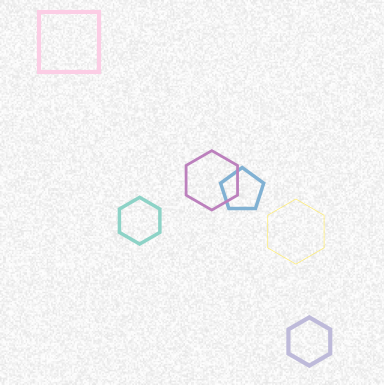[{"shape": "hexagon", "thickness": 2.5, "radius": 0.3, "center": [0.363, 0.427]}, {"shape": "hexagon", "thickness": 3, "radius": 0.31, "center": [0.803, 0.113]}, {"shape": "pentagon", "thickness": 2.5, "radius": 0.29, "center": [0.629, 0.506]}, {"shape": "square", "thickness": 3, "radius": 0.39, "center": [0.179, 0.891]}, {"shape": "hexagon", "thickness": 2, "radius": 0.39, "center": [0.55, 0.532]}, {"shape": "hexagon", "thickness": 0.5, "radius": 0.42, "center": [0.769, 0.399]}]